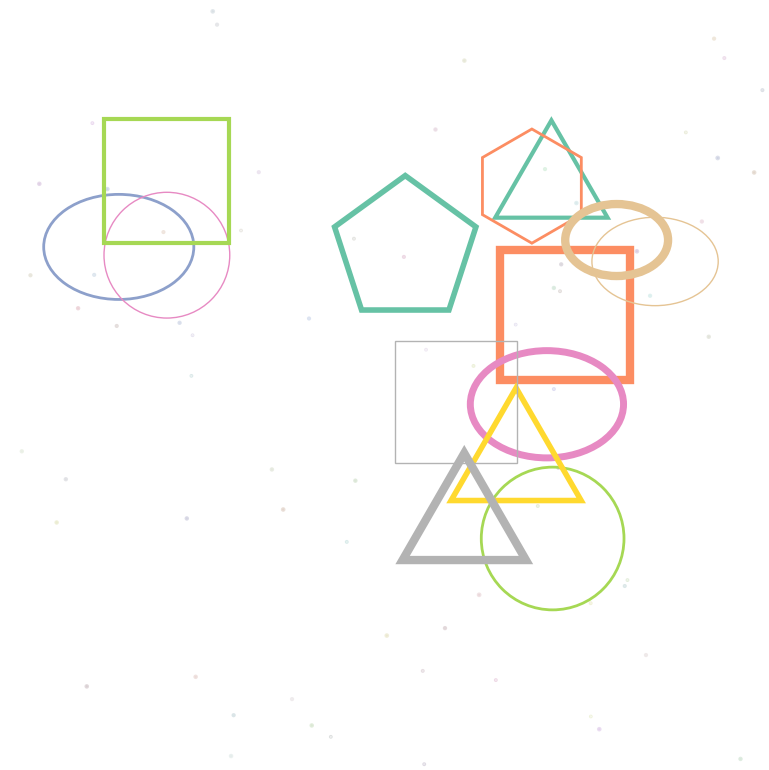[{"shape": "pentagon", "thickness": 2, "radius": 0.48, "center": [0.526, 0.675]}, {"shape": "triangle", "thickness": 1.5, "radius": 0.42, "center": [0.716, 0.759]}, {"shape": "square", "thickness": 3, "radius": 0.42, "center": [0.734, 0.591]}, {"shape": "hexagon", "thickness": 1, "radius": 0.37, "center": [0.691, 0.758]}, {"shape": "oval", "thickness": 1, "radius": 0.49, "center": [0.154, 0.679]}, {"shape": "oval", "thickness": 2.5, "radius": 0.5, "center": [0.71, 0.475]}, {"shape": "circle", "thickness": 0.5, "radius": 0.41, "center": [0.217, 0.669]}, {"shape": "square", "thickness": 1.5, "radius": 0.4, "center": [0.216, 0.765]}, {"shape": "circle", "thickness": 1, "radius": 0.46, "center": [0.718, 0.301]}, {"shape": "triangle", "thickness": 2, "radius": 0.49, "center": [0.67, 0.399]}, {"shape": "oval", "thickness": 3, "radius": 0.33, "center": [0.801, 0.688]}, {"shape": "oval", "thickness": 0.5, "radius": 0.41, "center": [0.851, 0.66]}, {"shape": "triangle", "thickness": 3, "radius": 0.46, "center": [0.603, 0.319]}, {"shape": "square", "thickness": 0.5, "radius": 0.4, "center": [0.593, 0.477]}]